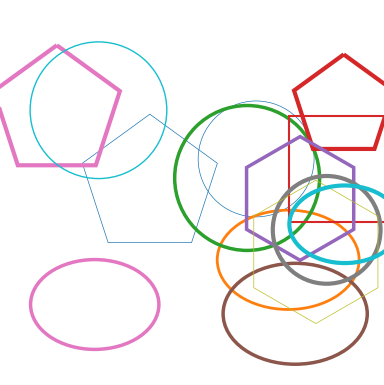[{"shape": "circle", "thickness": 0.5, "radius": 0.75, "center": [0.665, 0.587]}, {"shape": "pentagon", "thickness": 0.5, "radius": 0.92, "center": [0.389, 0.519]}, {"shape": "oval", "thickness": 2, "radius": 0.92, "center": [0.749, 0.325]}, {"shape": "circle", "thickness": 2.5, "radius": 0.94, "center": [0.642, 0.538]}, {"shape": "pentagon", "thickness": 3, "radius": 0.68, "center": [0.893, 0.723]}, {"shape": "square", "thickness": 1.5, "radius": 0.69, "center": [0.889, 0.562]}, {"shape": "hexagon", "thickness": 2.5, "radius": 0.8, "center": [0.78, 0.485]}, {"shape": "oval", "thickness": 2.5, "radius": 0.94, "center": [0.767, 0.185]}, {"shape": "oval", "thickness": 2.5, "radius": 0.83, "center": [0.246, 0.209]}, {"shape": "pentagon", "thickness": 3, "radius": 0.86, "center": [0.148, 0.71]}, {"shape": "circle", "thickness": 3, "radius": 0.7, "center": [0.848, 0.403]}, {"shape": "hexagon", "thickness": 0.5, "radius": 0.93, "center": [0.82, 0.346]}, {"shape": "oval", "thickness": 3, "radius": 0.72, "center": [0.896, 0.417]}, {"shape": "circle", "thickness": 1, "radius": 0.89, "center": [0.256, 0.714]}]